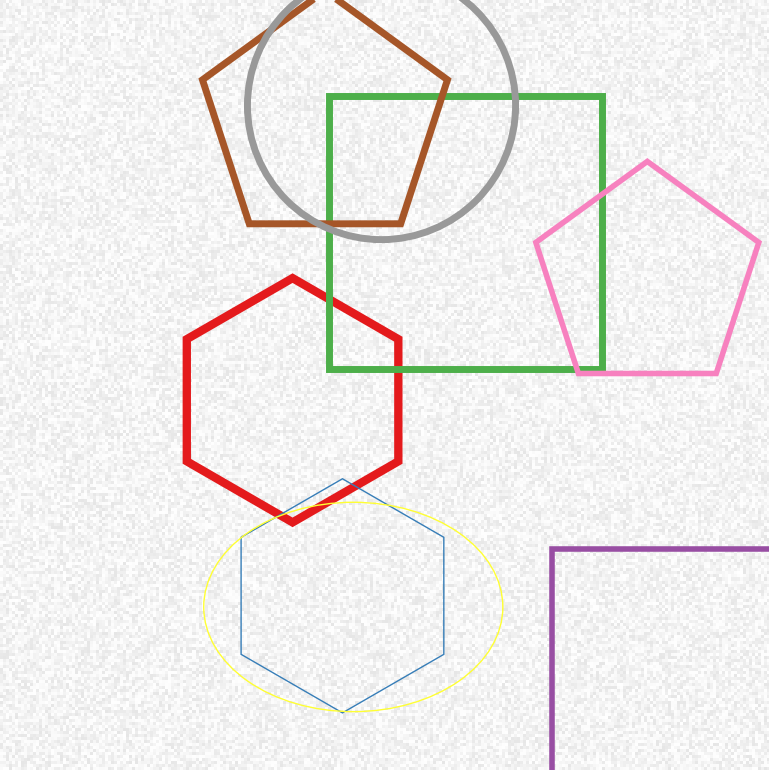[{"shape": "hexagon", "thickness": 3, "radius": 0.79, "center": [0.38, 0.48]}, {"shape": "hexagon", "thickness": 0.5, "radius": 0.76, "center": [0.445, 0.226]}, {"shape": "square", "thickness": 2.5, "radius": 0.89, "center": [0.605, 0.699]}, {"shape": "square", "thickness": 2, "radius": 0.91, "center": [0.898, 0.106]}, {"shape": "oval", "thickness": 0.5, "radius": 0.97, "center": [0.459, 0.212]}, {"shape": "pentagon", "thickness": 2.5, "radius": 0.84, "center": [0.422, 0.845]}, {"shape": "pentagon", "thickness": 2, "radius": 0.76, "center": [0.841, 0.638]}, {"shape": "circle", "thickness": 2.5, "radius": 0.87, "center": [0.495, 0.863]}]